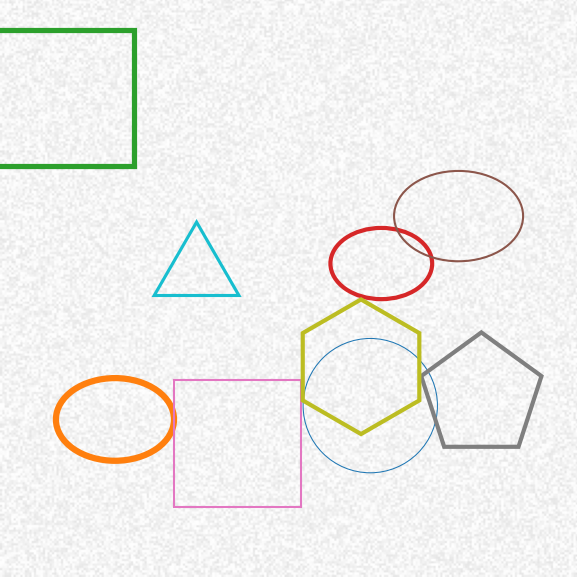[{"shape": "circle", "thickness": 0.5, "radius": 0.58, "center": [0.641, 0.297]}, {"shape": "oval", "thickness": 3, "radius": 0.51, "center": [0.199, 0.273]}, {"shape": "square", "thickness": 2.5, "radius": 0.59, "center": [0.114, 0.83]}, {"shape": "oval", "thickness": 2, "radius": 0.44, "center": [0.66, 0.543]}, {"shape": "oval", "thickness": 1, "radius": 0.56, "center": [0.794, 0.625]}, {"shape": "square", "thickness": 1, "radius": 0.55, "center": [0.412, 0.231]}, {"shape": "pentagon", "thickness": 2, "radius": 0.55, "center": [0.833, 0.314]}, {"shape": "hexagon", "thickness": 2, "radius": 0.58, "center": [0.625, 0.364]}, {"shape": "triangle", "thickness": 1.5, "radius": 0.42, "center": [0.34, 0.53]}]